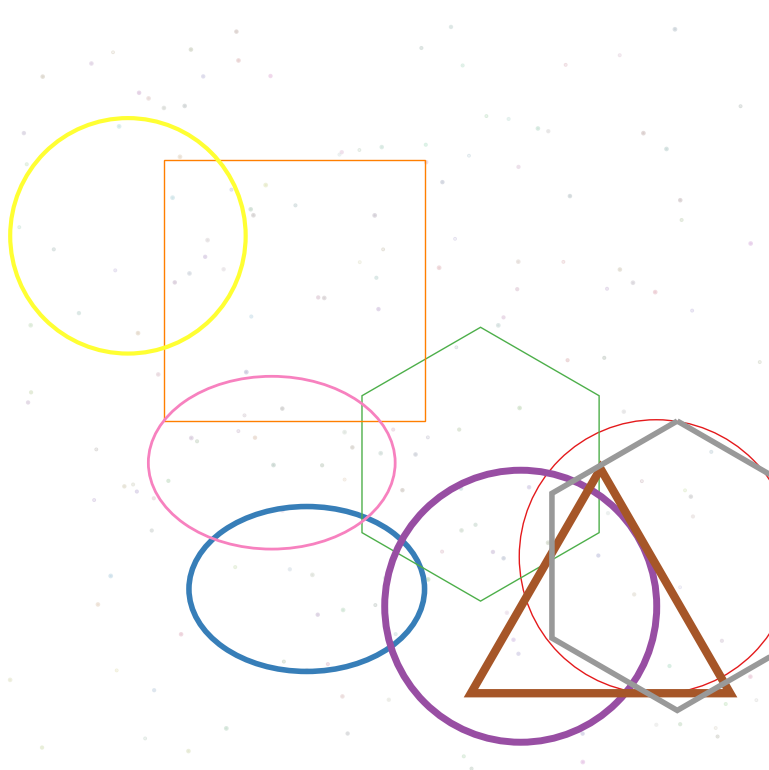[{"shape": "circle", "thickness": 0.5, "radius": 0.89, "center": [0.852, 0.277]}, {"shape": "oval", "thickness": 2, "radius": 0.76, "center": [0.398, 0.235]}, {"shape": "hexagon", "thickness": 0.5, "radius": 0.89, "center": [0.624, 0.397]}, {"shape": "circle", "thickness": 2.5, "radius": 0.88, "center": [0.676, 0.213]}, {"shape": "square", "thickness": 0.5, "radius": 0.85, "center": [0.382, 0.623]}, {"shape": "circle", "thickness": 1.5, "radius": 0.76, "center": [0.166, 0.694]}, {"shape": "triangle", "thickness": 3, "radius": 0.97, "center": [0.78, 0.197]}, {"shape": "oval", "thickness": 1, "radius": 0.8, "center": [0.353, 0.399]}, {"shape": "hexagon", "thickness": 2, "radius": 0.94, "center": [0.88, 0.265]}]